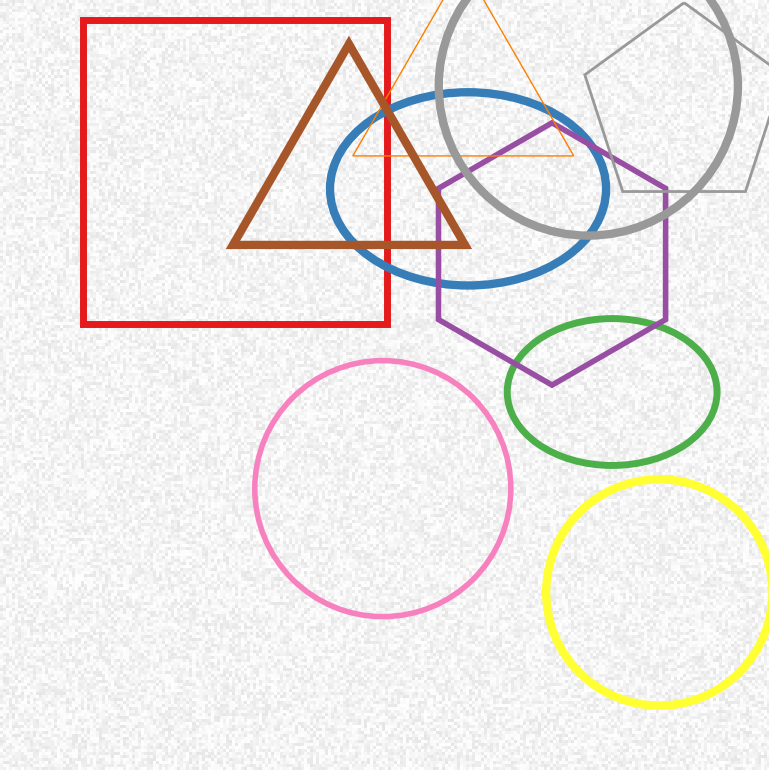[{"shape": "square", "thickness": 2.5, "radius": 0.99, "center": [0.306, 0.776]}, {"shape": "oval", "thickness": 3, "radius": 0.9, "center": [0.608, 0.755]}, {"shape": "oval", "thickness": 2.5, "radius": 0.68, "center": [0.795, 0.491]}, {"shape": "hexagon", "thickness": 2, "radius": 0.85, "center": [0.717, 0.67]}, {"shape": "triangle", "thickness": 0.5, "radius": 0.83, "center": [0.602, 0.88]}, {"shape": "circle", "thickness": 3, "radius": 0.73, "center": [0.856, 0.231]}, {"shape": "triangle", "thickness": 3, "radius": 0.87, "center": [0.453, 0.769]}, {"shape": "circle", "thickness": 2, "radius": 0.83, "center": [0.497, 0.365]}, {"shape": "circle", "thickness": 3, "radius": 0.97, "center": [0.764, 0.888]}, {"shape": "pentagon", "thickness": 1, "radius": 0.68, "center": [0.888, 0.861]}]